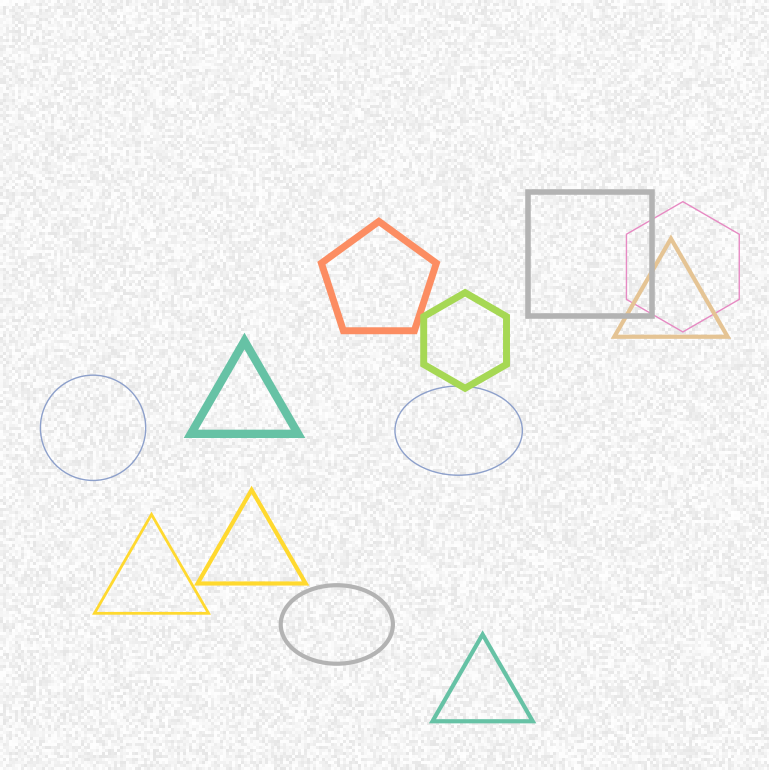[{"shape": "triangle", "thickness": 1.5, "radius": 0.38, "center": [0.627, 0.101]}, {"shape": "triangle", "thickness": 3, "radius": 0.4, "center": [0.318, 0.477]}, {"shape": "pentagon", "thickness": 2.5, "radius": 0.39, "center": [0.492, 0.634]}, {"shape": "oval", "thickness": 0.5, "radius": 0.41, "center": [0.596, 0.441]}, {"shape": "circle", "thickness": 0.5, "radius": 0.34, "center": [0.121, 0.444]}, {"shape": "hexagon", "thickness": 0.5, "radius": 0.42, "center": [0.887, 0.654]}, {"shape": "hexagon", "thickness": 2.5, "radius": 0.31, "center": [0.604, 0.558]}, {"shape": "triangle", "thickness": 1, "radius": 0.43, "center": [0.197, 0.246]}, {"shape": "triangle", "thickness": 1.5, "radius": 0.41, "center": [0.327, 0.283]}, {"shape": "triangle", "thickness": 1.5, "radius": 0.42, "center": [0.871, 0.605]}, {"shape": "square", "thickness": 2, "radius": 0.4, "center": [0.767, 0.67]}, {"shape": "oval", "thickness": 1.5, "radius": 0.36, "center": [0.437, 0.189]}]